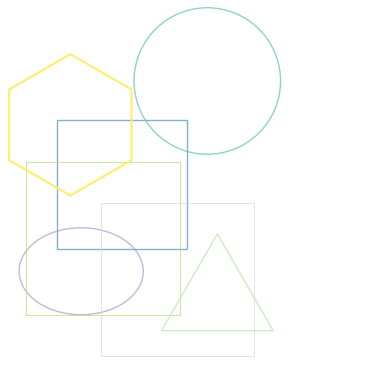[{"shape": "circle", "thickness": 1, "radius": 0.95, "center": [0.538, 0.79]}, {"shape": "oval", "thickness": 1, "radius": 0.81, "center": [0.211, 0.295]}, {"shape": "square", "thickness": 1, "radius": 0.84, "center": [0.317, 0.521]}, {"shape": "square", "thickness": 0.5, "radius": 1.0, "center": [0.268, 0.381]}, {"shape": "square", "thickness": 0.5, "radius": 1.0, "center": [0.46, 0.274]}, {"shape": "triangle", "thickness": 1, "radius": 0.84, "center": [0.565, 0.225]}, {"shape": "hexagon", "thickness": 1.5, "radius": 0.92, "center": [0.183, 0.676]}]